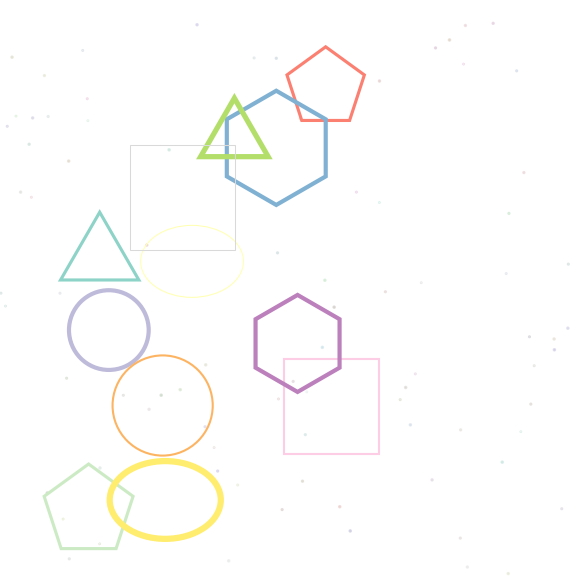[{"shape": "triangle", "thickness": 1.5, "radius": 0.39, "center": [0.173, 0.553]}, {"shape": "oval", "thickness": 0.5, "radius": 0.45, "center": [0.333, 0.547]}, {"shape": "circle", "thickness": 2, "radius": 0.35, "center": [0.188, 0.428]}, {"shape": "pentagon", "thickness": 1.5, "radius": 0.35, "center": [0.564, 0.848]}, {"shape": "hexagon", "thickness": 2, "radius": 0.49, "center": [0.478, 0.743]}, {"shape": "circle", "thickness": 1, "radius": 0.43, "center": [0.282, 0.297]}, {"shape": "triangle", "thickness": 2.5, "radius": 0.34, "center": [0.406, 0.762]}, {"shape": "square", "thickness": 1, "radius": 0.41, "center": [0.574, 0.295]}, {"shape": "square", "thickness": 0.5, "radius": 0.45, "center": [0.316, 0.656]}, {"shape": "hexagon", "thickness": 2, "radius": 0.42, "center": [0.515, 0.404]}, {"shape": "pentagon", "thickness": 1.5, "radius": 0.4, "center": [0.153, 0.115]}, {"shape": "oval", "thickness": 3, "radius": 0.48, "center": [0.286, 0.133]}]